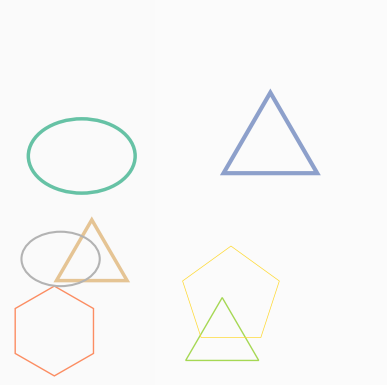[{"shape": "oval", "thickness": 2.5, "radius": 0.69, "center": [0.211, 0.595]}, {"shape": "hexagon", "thickness": 1, "radius": 0.58, "center": [0.14, 0.14]}, {"shape": "triangle", "thickness": 3, "radius": 0.7, "center": [0.698, 0.62]}, {"shape": "triangle", "thickness": 1, "radius": 0.54, "center": [0.573, 0.118]}, {"shape": "pentagon", "thickness": 0.5, "radius": 0.66, "center": [0.596, 0.23]}, {"shape": "triangle", "thickness": 2.5, "radius": 0.53, "center": [0.237, 0.324]}, {"shape": "oval", "thickness": 1.5, "radius": 0.5, "center": [0.156, 0.327]}]